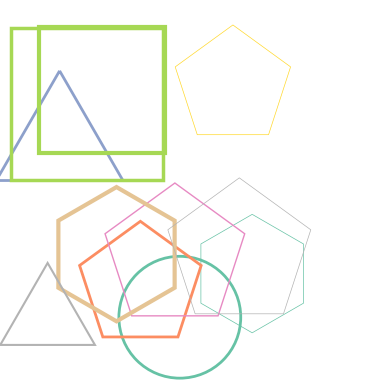[{"shape": "circle", "thickness": 2, "radius": 0.79, "center": [0.467, 0.176]}, {"shape": "hexagon", "thickness": 0.5, "radius": 0.77, "center": [0.655, 0.289]}, {"shape": "pentagon", "thickness": 2, "radius": 0.83, "center": [0.365, 0.259]}, {"shape": "triangle", "thickness": 2, "radius": 0.95, "center": [0.155, 0.626]}, {"shape": "pentagon", "thickness": 1, "radius": 0.95, "center": [0.454, 0.334]}, {"shape": "square", "thickness": 3, "radius": 0.82, "center": [0.265, 0.767]}, {"shape": "square", "thickness": 2.5, "radius": 0.99, "center": [0.226, 0.729]}, {"shape": "pentagon", "thickness": 0.5, "radius": 0.79, "center": [0.605, 0.778]}, {"shape": "hexagon", "thickness": 3, "radius": 0.87, "center": [0.303, 0.34]}, {"shape": "pentagon", "thickness": 0.5, "radius": 0.98, "center": [0.622, 0.343]}, {"shape": "triangle", "thickness": 1.5, "radius": 0.71, "center": [0.124, 0.175]}]